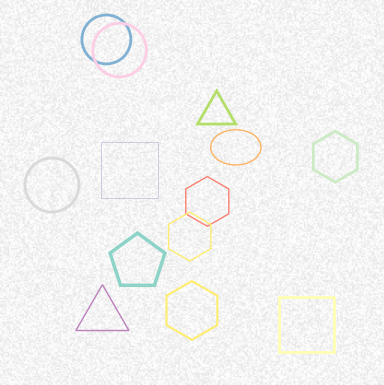[{"shape": "pentagon", "thickness": 2.5, "radius": 0.37, "center": [0.357, 0.32]}, {"shape": "square", "thickness": 2, "radius": 0.36, "center": [0.797, 0.157]}, {"shape": "square", "thickness": 0.5, "radius": 0.37, "center": [0.336, 0.559]}, {"shape": "hexagon", "thickness": 1, "radius": 0.32, "center": [0.538, 0.477]}, {"shape": "circle", "thickness": 2, "radius": 0.32, "center": [0.276, 0.898]}, {"shape": "oval", "thickness": 1, "radius": 0.33, "center": [0.613, 0.617]}, {"shape": "triangle", "thickness": 2, "radius": 0.29, "center": [0.563, 0.706]}, {"shape": "circle", "thickness": 2, "radius": 0.35, "center": [0.311, 0.87]}, {"shape": "circle", "thickness": 2, "radius": 0.35, "center": [0.135, 0.519]}, {"shape": "triangle", "thickness": 1, "radius": 0.4, "center": [0.266, 0.181]}, {"shape": "hexagon", "thickness": 2, "radius": 0.33, "center": [0.871, 0.593]}, {"shape": "hexagon", "thickness": 1.5, "radius": 0.38, "center": [0.498, 0.194]}, {"shape": "hexagon", "thickness": 1, "radius": 0.32, "center": [0.493, 0.386]}]